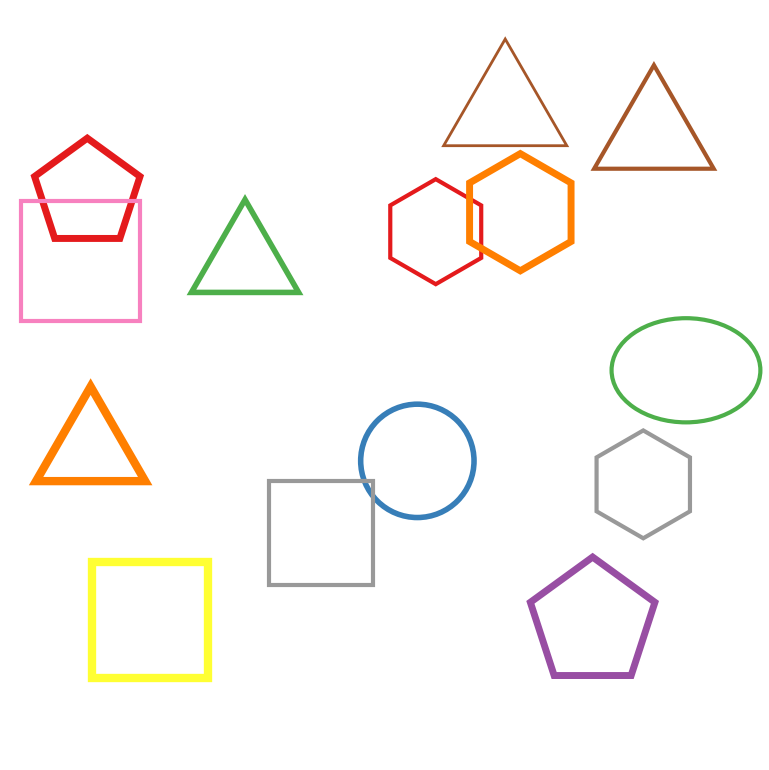[{"shape": "hexagon", "thickness": 1.5, "radius": 0.34, "center": [0.566, 0.699]}, {"shape": "pentagon", "thickness": 2.5, "radius": 0.36, "center": [0.113, 0.749]}, {"shape": "circle", "thickness": 2, "radius": 0.37, "center": [0.542, 0.401]}, {"shape": "oval", "thickness": 1.5, "radius": 0.48, "center": [0.891, 0.519]}, {"shape": "triangle", "thickness": 2, "radius": 0.4, "center": [0.318, 0.66]}, {"shape": "pentagon", "thickness": 2.5, "radius": 0.43, "center": [0.77, 0.192]}, {"shape": "hexagon", "thickness": 2.5, "radius": 0.38, "center": [0.676, 0.724]}, {"shape": "triangle", "thickness": 3, "radius": 0.41, "center": [0.118, 0.416]}, {"shape": "square", "thickness": 3, "radius": 0.38, "center": [0.195, 0.194]}, {"shape": "triangle", "thickness": 1.5, "radius": 0.45, "center": [0.849, 0.826]}, {"shape": "triangle", "thickness": 1, "radius": 0.46, "center": [0.656, 0.857]}, {"shape": "square", "thickness": 1.5, "radius": 0.39, "center": [0.105, 0.661]}, {"shape": "square", "thickness": 1.5, "radius": 0.34, "center": [0.416, 0.308]}, {"shape": "hexagon", "thickness": 1.5, "radius": 0.35, "center": [0.835, 0.371]}]